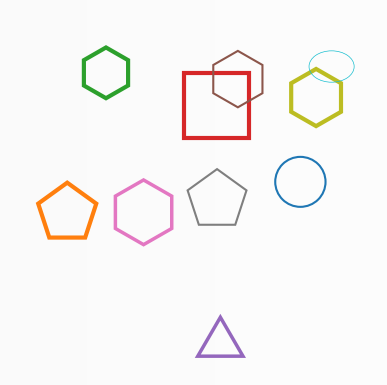[{"shape": "circle", "thickness": 1.5, "radius": 0.32, "center": [0.775, 0.528]}, {"shape": "pentagon", "thickness": 3, "radius": 0.39, "center": [0.173, 0.447]}, {"shape": "hexagon", "thickness": 3, "radius": 0.33, "center": [0.274, 0.811]}, {"shape": "square", "thickness": 3, "radius": 0.42, "center": [0.559, 0.725]}, {"shape": "triangle", "thickness": 2.5, "radius": 0.34, "center": [0.569, 0.109]}, {"shape": "hexagon", "thickness": 1.5, "radius": 0.37, "center": [0.614, 0.795]}, {"shape": "hexagon", "thickness": 2.5, "radius": 0.42, "center": [0.37, 0.449]}, {"shape": "pentagon", "thickness": 1.5, "radius": 0.4, "center": [0.56, 0.481]}, {"shape": "hexagon", "thickness": 3, "radius": 0.37, "center": [0.816, 0.747]}, {"shape": "oval", "thickness": 0.5, "radius": 0.29, "center": [0.856, 0.827]}]